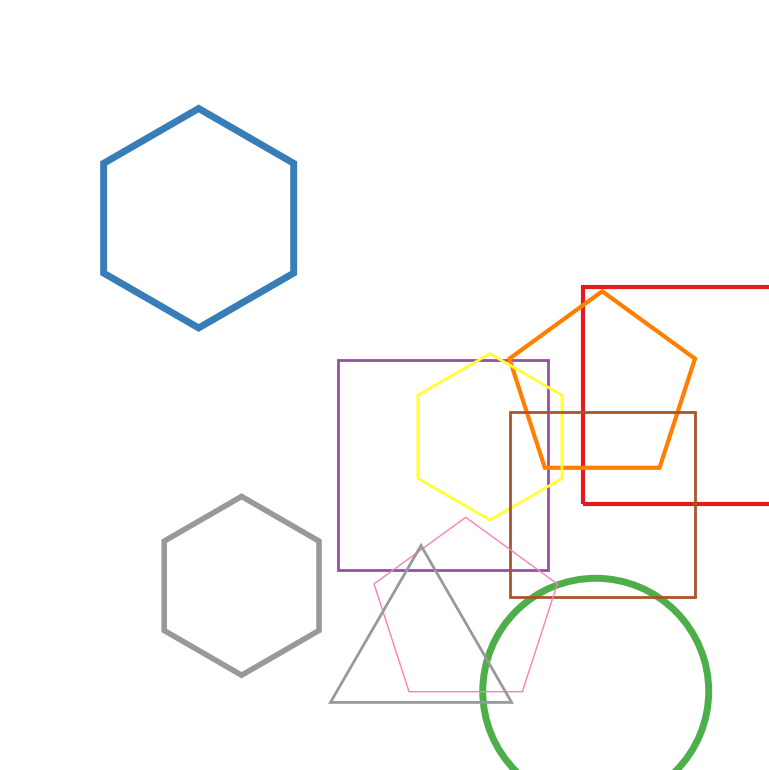[{"shape": "square", "thickness": 1.5, "radius": 0.7, "center": [0.898, 0.486]}, {"shape": "hexagon", "thickness": 2.5, "radius": 0.71, "center": [0.258, 0.717]}, {"shape": "circle", "thickness": 2.5, "radius": 0.73, "center": [0.774, 0.102]}, {"shape": "square", "thickness": 1, "radius": 0.68, "center": [0.575, 0.396]}, {"shape": "pentagon", "thickness": 1.5, "radius": 0.63, "center": [0.782, 0.495]}, {"shape": "hexagon", "thickness": 1, "radius": 0.54, "center": [0.636, 0.433]}, {"shape": "square", "thickness": 1, "radius": 0.6, "center": [0.783, 0.345]}, {"shape": "pentagon", "thickness": 0.5, "radius": 0.63, "center": [0.605, 0.203]}, {"shape": "hexagon", "thickness": 2, "radius": 0.58, "center": [0.314, 0.239]}, {"shape": "triangle", "thickness": 1, "radius": 0.68, "center": [0.547, 0.156]}]